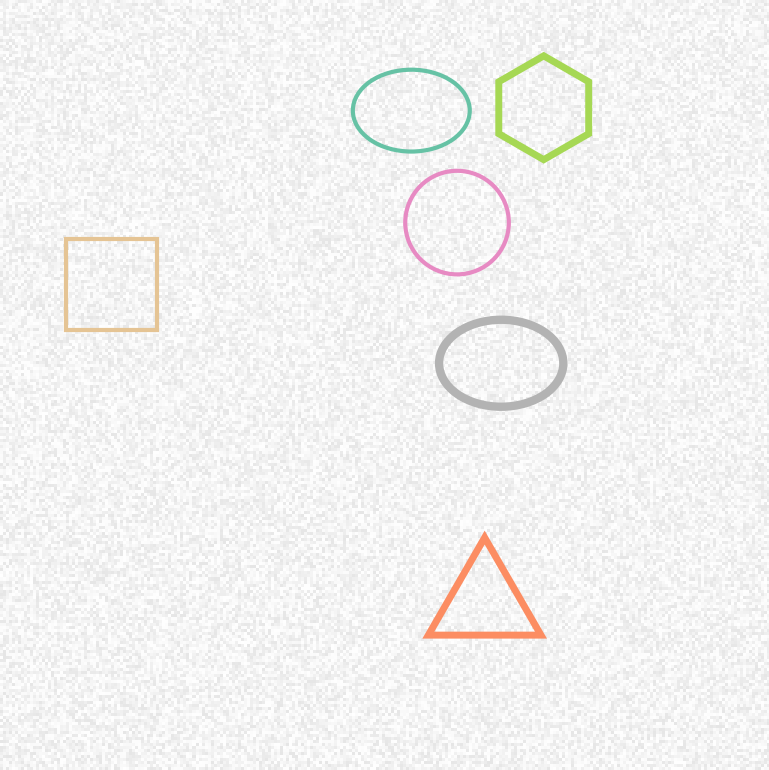[{"shape": "oval", "thickness": 1.5, "radius": 0.38, "center": [0.534, 0.856]}, {"shape": "triangle", "thickness": 2.5, "radius": 0.42, "center": [0.629, 0.217]}, {"shape": "circle", "thickness": 1.5, "radius": 0.34, "center": [0.594, 0.711]}, {"shape": "hexagon", "thickness": 2.5, "radius": 0.34, "center": [0.706, 0.86]}, {"shape": "square", "thickness": 1.5, "radius": 0.3, "center": [0.144, 0.631]}, {"shape": "oval", "thickness": 3, "radius": 0.4, "center": [0.651, 0.528]}]